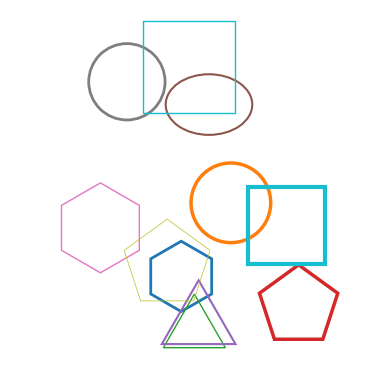[{"shape": "hexagon", "thickness": 2, "radius": 0.46, "center": [0.471, 0.282]}, {"shape": "circle", "thickness": 2.5, "radius": 0.52, "center": [0.6, 0.473]}, {"shape": "triangle", "thickness": 1, "radius": 0.46, "center": [0.505, 0.143]}, {"shape": "pentagon", "thickness": 2.5, "radius": 0.53, "center": [0.776, 0.205]}, {"shape": "triangle", "thickness": 1.5, "radius": 0.55, "center": [0.516, 0.162]}, {"shape": "oval", "thickness": 1.5, "radius": 0.56, "center": [0.543, 0.728]}, {"shape": "hexagon", "thickness": 1, "radius": 0.58, "center": [0.261, 0.408]}, {"shape": "circle", "thickness": 2, "radius": 0.5, "center": [0.33, 0.788]}, {"shape": "pentagon", "thickness": 0.5, "radius": 0.59, "center": [0.434, 0.313]}, {"shape": "square", "thickness": 3, "radius": 0.5, "center": [0.745, 0.415]}, {"shape": "square", "thickness": 1, "radius": 0.6, "center": [0.491, 0.826]}]